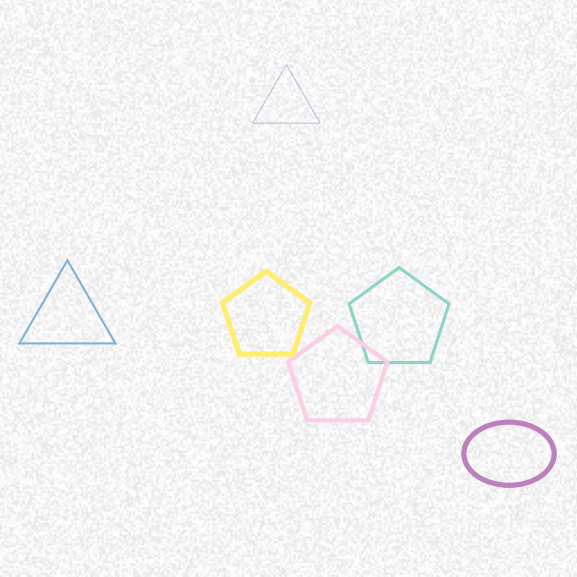[{"shape": "pentagon", "thickness": 1.5, "radius": 0.45, "center": [0.691, 0.445]}, {"shape": "triangle", "thickness": 0.5, "radius": 0.34, "center": [0.496, 0.82]}, {"shape": "triangle", "thickness": 1, "radius": 0.48, "center": [0.117, 0.452]}, {"shape": "pentagon", "thickness": 2, "radius": 0.45, "center": [0.585, 0.344]}, {"shape": "oval", "thickness": 2.5, "radius": 0.39, "center": [0.881, 0.213]}, {"shape": "pentagon", "thickness": 2.5, "radius": 0.4, "center": [0.461, 0.45]}]